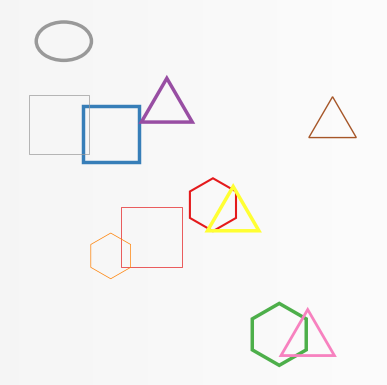[{"shape": "hexagon", "thickness": 1.5, "radius": 0.34, "center": [0.55, 0.468]}, {"shape": "square", "thickness": 0.5, "radius": 0.39, "center": [0.391, 0.385]}, {"shape": "square", "thickness": 2.5, "radius": 0.36, "center": [0.286, 0.653]}, {"shape": "hexagon", "thickness": 2.5, "radius": 0.4, "center": [0.721, 0.131]}, {"shape": "triangle", "thickness": 2.5, "radius": 0.38, "center": [0.431, 0.721]}, {"shape": "hexagon", "thickness": 0.5, "radius": 0.3, "center": [0.286, 0.335]}, {"shape": "triangle", "thickness": 2.5, "radius": 0.38, "center": [0.602, 0.439]}, {"shape": "triangle", "thickness": 1, "radius": 0.35, "center": [0.858, 0.678]}, {"shape": "triangle", "thickness": 2, "radius": 0.4, "center": [0.794, 0.116]}, {"shape": "square", "thickness": 0.5, "radius": 0.38, "center": [0.153, 0.677]}, {"shape": "oval", "thickness": 2.5, "radius": 0.36, "center": [0.165, 0.893]}]